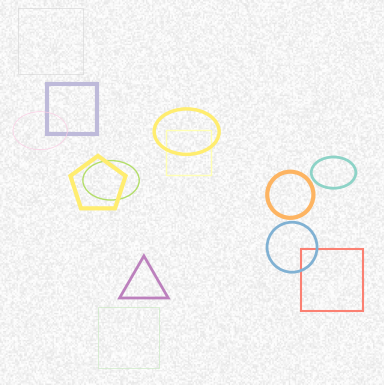[{"shape": "oval", "thickness": 2, "radius": 0.29, "center": [0.866, 0.552]}, {"shape": "square", "thickness": 1, "radius": 0.29, "center": [0.489, 0.604]}, {"shape": "square", "thickness": 3, "radius": 0.32, "center": [0.186, 0.717]}, {"shape": "square", "thickness": 1.5, "radius": 0.4, "center": [0.861, 0.273]}, {"shape": "circle", "thickness": 2, "radius": 0.32, "center": [0.759, 0.358]}, {"shape": "circle", "thickness": 3, "radius": 0.3, "center": [0.754, 0.494]}, {"shape": "oval", "thickness": 1, "radius": 0.37, "center": [0.288, 0.532]}, {"shape": "oval", "thickness": 0.5, "radius": 0.35, "center": [0.104, 0.661]}, {"shape": "square", "thickness": 0.5, "radius": 0.43, "center": [0.132, 0.894]}, {"shape": "triangle", "thickness": 2, "radius": 0.36, "center": [0.374, 0.262]}, {"shape": "square", "thickness": 0.5, "radius": 0.39, "center": [0.333, 0.124]}, {"shape": "oval", "thickness": 2.5, "radius": 0.42, "center": [0.485, 0.658]}, {"shape": "pentagon", "thickness": 3, "radius": 0.38, "center": [0.255, 0.52]}]